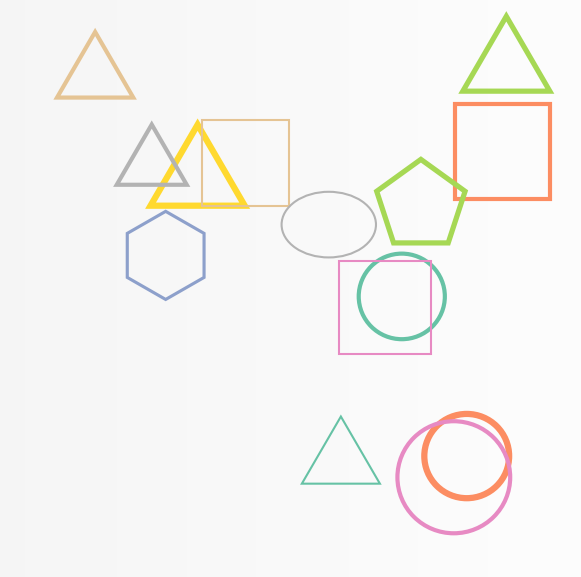[{"shape": "circle", "thickness": 2, "radius": 0.37, "center": [0.691, 0.486]}, {"shape": "triangle", "thickness": 1, "radius": 0.39, "center": [0.586, 0.2]}, {"shape": "circle", "thickness": 3, "radius": 0.36, "center": [0.803, 0.209]}, {"shape": "square", "thickness": 2, "radius": 0.41, "center": [0.864, 0.737]}, {"shape": "hexagon", "thickness": 1.5, "radius": 0.38, "center": [0.285, 0.557]}, {"shape": "circle", "thickness": 2, "radius": 0.49, "center": [0.781, 0.173]}, {"shape": "square", "thickness": 1, "radius": 0.4, "center": [0.662, 0.467]}, {"shape": "pentagon", "thickness": 2.5, "radius": 0.4, "center": [0.724, 0.643]}, {"shape": "triangle", "thickness": 2.5, "radius": 0.43, "center": [0.871, 0.884]}, {"shape": "triangle", "thickness": 3, "radius": 0.47, "center": [0.34, 0.69]}, {"shape": "square", "thickness": 1, "radius": 0.38, "center": [0.423, 0.717]}, {"shape": "triangle", "thickness": 2, "radius": 0.38, "center": [0.164, 0.868]}, {"shape": "oval", "thickness": 1, "radius": 0.41, "center": [0.566, 0.61]}, {"shape": "triangle", "thickness": 2, "radius": 0.35, "center": [0.261, 0.714]}]